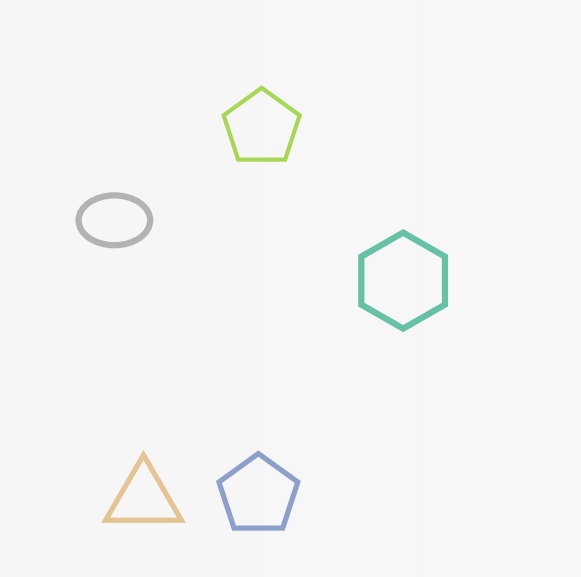[{"shape": "hexagon", "thickness": 3, "radius": 0.42, "center": [0.694, 0.513]}, {"shape": "pentagon", "thickness": 2.5, "radius": 0.36, "center": [0.445, 0.142]}, {"shape": "pentagon", "thickness": 2, "radius": 0.34, "center": [0.45, 0.778]}, {"shape": "triangle", "thickness": 2.5, "radius": 0.38, "center": [0.247, 0.136]}, {"shape": "oval", "thickness": 3, "radius": 0.31, "center": [0.197, 0.618]}]